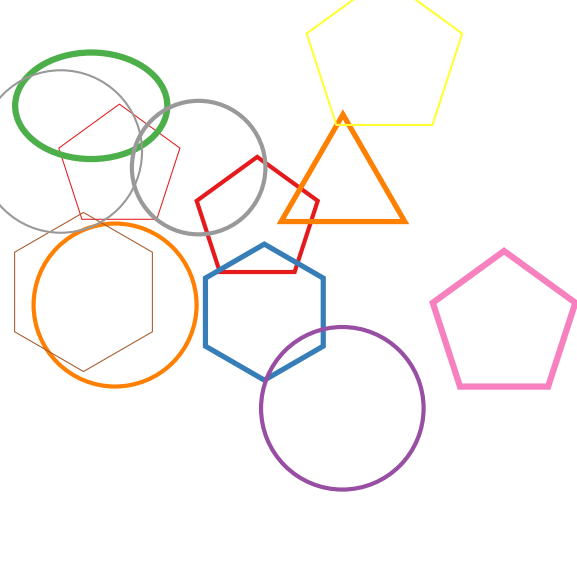[{"shape": "pentagon", "thickness": 0.5, "radius": 0.55, "center": [0.207, 0.709]}, {"shape": "pentagon", "thickness": 2, "radius": 0.55, "center": [0.445, 0.617]}, {"shape": "hexagon", "thickness": 2.5, "radius": 0.59, "center": [0.458, 0.459]}, {"shape": "oval", "thickness": 3, "radius": 0.66, "center": [0.158, 0.816]}, {"shape": "circle", "thickness": 2, "radius": 0.7, "center": [0.593, 0.292]}, {"shape": "triangle", "thickness": 2.5, "radius": 0.62, "center": [0.594, 0.677]}, {"shape": "circle", "thickness": 2, "radius": 0.71, "center": [0.199, 0.471]}, {"shape": "pentagon", "thickness": 1, "radius": 0.71, "center": [0.666, 0.897]}, {"shape": "hexagon", "thickness": 0.5, "radius": 0.69, "center": [0.145, 0.494]}, {"shape": "pentagon", "thickness": 3, "radius": 0.65, "center": [0.873, 0.435]}, {"shape": "circle", "thickness": 1, "radius": 0.7, "center": [0.105, 0.737]}, {"shape": "circle", "thickness": 2, "radius": 0.58, "center": [0.344, 0.709]}]